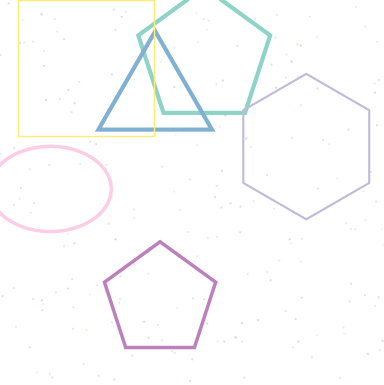[{"shape": "pentagon", "thickness": 3, "radius": 0.9, "center": [0.531, 0.852]}, {"shape": "hexagon", "thickness": 1.5, "radius": 0.94, "center": [0.795, 0.619]}, {"shape": "triangle", "thickness": 3, "radius": 0.85, "center": [0.403, 0.749]}, {"shape": "oval", "thickness": 2.5, "radius": 0.79, "center": [0.131, 0.509]}, {"shape": "pentagon", "thickness": 2.5, "radius": 0.76, "center": [0.416, 0.22]}, {"shape": "square", "thickness": 1, "radius": 0.88, "center": [0.224, 0.824]}]